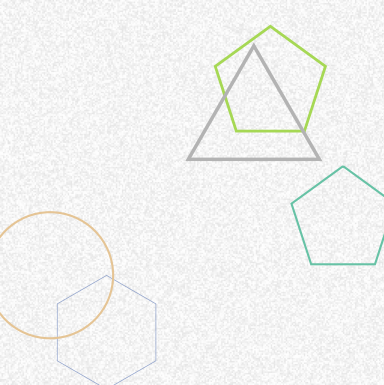[{"shape": "pentagon", "thickness": 1.5, "radius": 0.7, "center": [0.891, 0.428]}, {"shape": "hexagon", "thickness": 0.5, "radius": 0.74, "center": [0.277, 0.137]}, {"shape": "pentagon", "thickness": 2, "radius": 0.75, "center": [0.702, 0.781]}, {"shape": "circle", "thickness": 1.5, "radius": 0.82, "center": [0.13, 0.285]}, {"shape": "triangle", "thickness": 2.5, "radius": 0.98, "center": [0.659, 0.684]}]